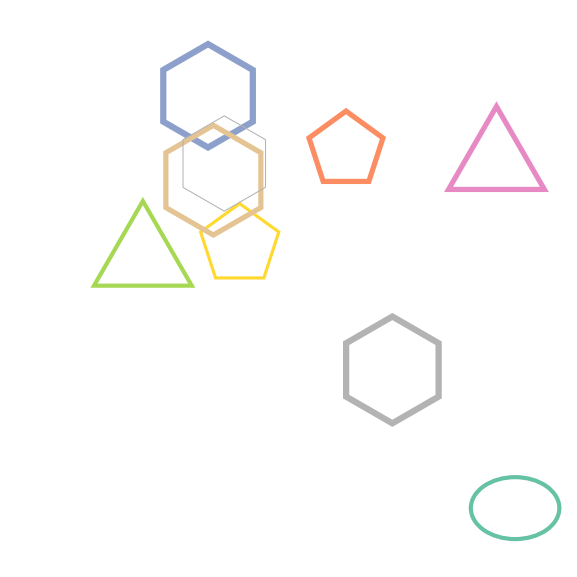[{"shape": "oval", "thickness": 2, "radius": 0.38, "center": [0.892, 0.119]}, {"shape": "pentagon", "thickness": 2.5, "radius": 0.34, "center": [0.599, 0.739]}, {"shape": "hexagon", "thickness": 3, "radius": 0.45, "center": [0.36, 0.833]}, {"shape": "triangle", "thickness": 2.5, "radius": 0.48, "center": [0.86, 0.719]}, {"shape": "triangle", "thickness": 2, "radius": 0.49, "center": [0.247, 0.553]}, {"shape": "pentagon", "thickness": 1.5, "radius": 0.36, "center": [0.415, 0.575]}, {"shape": "hexagon", "thickness": 2.5, "radius": 0.47, "center": [0.369, 0.687]}, {"shape": "hexagon", "thickness": 3, "radius": 0.46, "center": [0.679, 0.359]}, {"shape": "hexagon", "thickness": 0.5, "radius": 0.41, "center": [0.388, 0.716]}]